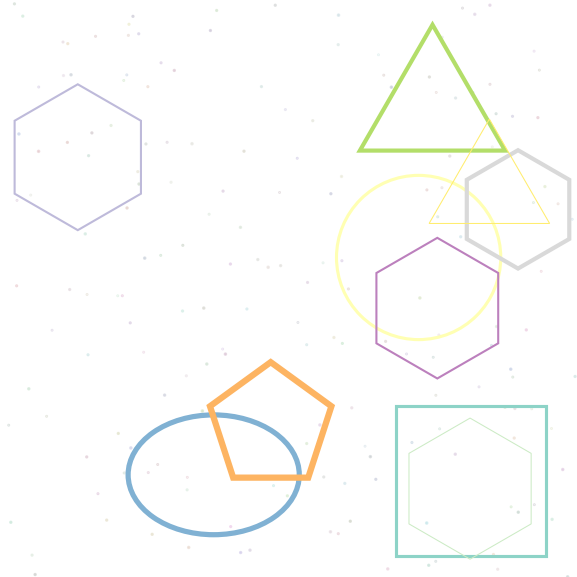[{"shape": "square", "thickness": 1.5, "radius": 0.65, "center": [0.815, 0.167]}, {"shape": "circle", "thickness": 1.5, "radius": 0.71, "center": [0.725, 0.553]}, {"shape": "hexagon", "thickness": 1, "radius": 0.63, "center": [0.135, 0.727]}, {"shape": "oval", "thickness": 2.5, "radius": 0.74, "center": [0.37, 0.177]}, {"shape": "pentagon", "thickness": 3, "radius": 0.55, "center": [0.469, 0.261]}, {"shape": "triangle", "thickness": 2, "radius": 0.73, "center": [0.749, 0.811]}, {"shape": "hexagon", "thickness": 2, "radius": 0.51, "center": [0.897, 0.637]}, {"shape": "hexagon", "thickness": 1, "radius": 0.61, "center": [0.757, 0.466]}, {"shape": "hexagon", "thickness": 0.5, "radius": 0.61, "center": [0.814, 0.153]}, {"shape": "triangle", "thickness": 0.5, "radius": 0.6, "center": [0.847, 0.672]}]